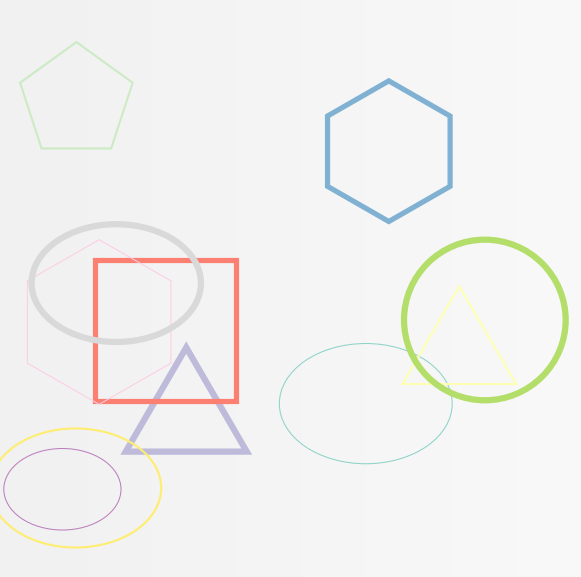[{"shape": "oval", "thickness": 0.5, "radius": 0.74, "center": [0.629, 0.3]}, {"shape": "triangle", "thickness": 1, "radius": 0.56, "center": [0.79, 0.391]}, {"shape": "triangle", "thickness": 3, "radius": 0.6, "center": [0.32, 0.277]}, {"shape": "square", "thickness": 2.5, "radius": 0.61, "center": [0.285, 0.427]}, {"shape": "hexagon", "thickness": 2.5, "radius": 0.61, "center": [0.669, 0.737]}, {"shape": "circle", "thickness": 3, "radius": 0.7, "center": [0.834, 0.445]}, {"shape": "hexagon", "thickness": 0.5, "radius": 0.71, "center": [0.171, 0.442]}, {"shape": "oval", "thickness": 3, "radius": 0.73, "center": [0.2, 0.509]}, {"shape": "oval", "thickness": 0.5, "radius": 0.5, "center": [0.107, 0.152]}, {"shape": "pentagon", "thickness": 1, "radius": 0.51, "center": [0.131, 0.824]}, {"shape": "oval", "thickness": 1, "radius": 0.74, "center": [0.13, 0.154]}]